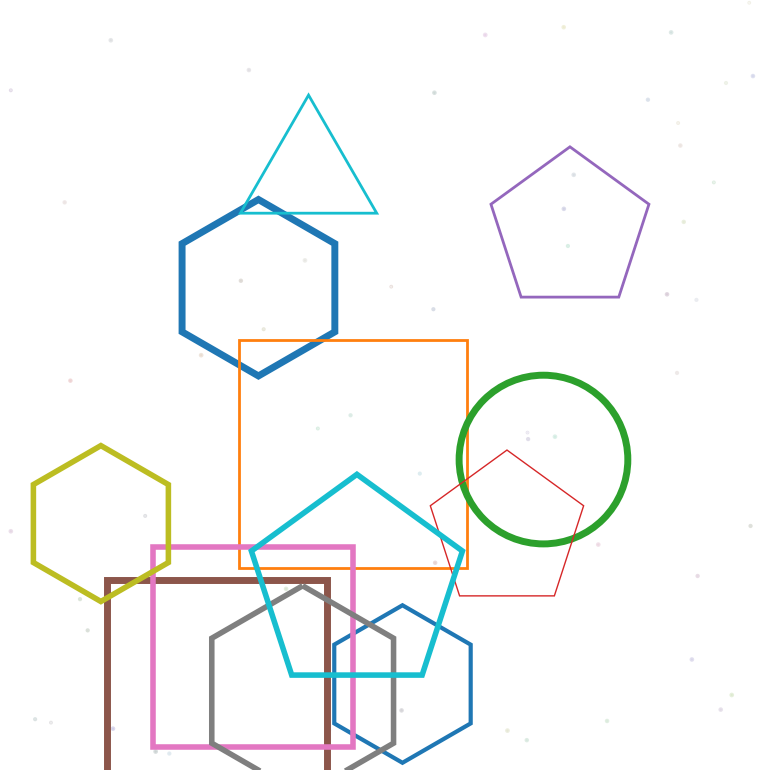[{"shape": "hexagon", "thickness": 2.5, "radius": 0.57, "center": [0.336, 0.626]}, {"shape": "hexagon", "thickness": 1.5, "radius": 0.51, "center": [0.523, 0.112]}, {"shape": "square", "thickness": 1, "radius": 0.74, "center": [0.459, 0.411]}, {"shape": "circle", "thickness": 2.5, "radius": 0.55, "center": [0.706, 0.403]}, {"shape": "pentagon", "thickness": 0.5, "radius": 0.52, "center": [0.658, 0.311]}, {"shape": "pentagon", "thickness": 1, "radius": 0.54, "center": [0.74, 0.701]}, {"shape": "square", "thickness": 2.5, "radius": 0.71, "center": [0.281, 0.104]}, {"shape": "square", "thickness": 2, "radius": 0.65, "center": [0.328, 0.16]}, {"shape": "hexagon", "thickness": 2, "radius": 0.68, "center": [0.393, 0.103]}, {"shape": "hexagon", "thickness": 2, "radius": 0.51, "center": [0.131, 0.32]}, {"shape": "pentagon", "thickness": 2, "radius": 0.72, "center": [0.464, 0.24]}, {"shape": "triangle", "thickness": 1, "radius": 0.51, "center": [0.401, 0.774]}]